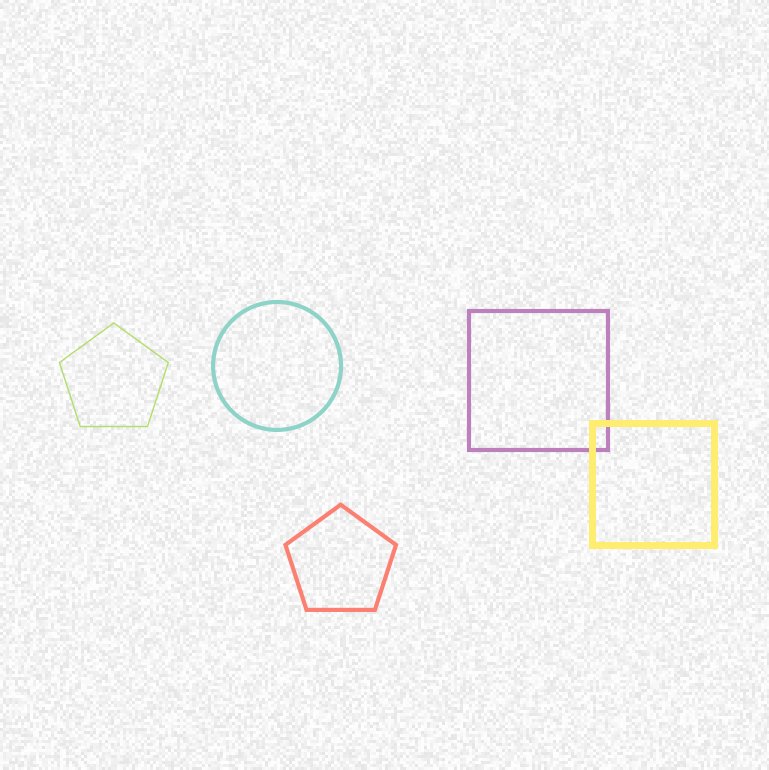[{"shape": "circle", "thickness": 1.5, "radius": 0.42, "center": [0.36, 0.525]}, {"shape": "pentagon", "thickness": 1.5, "radius": 0.38, "center": [0.442, 0.269]}, {"shape": "pentagon", "thickness": 0.5, "radius": 0.37, "center": [0.148, 0.506]}, {"shape": "square", "thickness": 1.5, "radius": 0.45, "center": [0.699, 0.505]}, {"shape": "square", "thickness": 2.5, "radius": 0.4, "center": [0.848, 0.371]}]